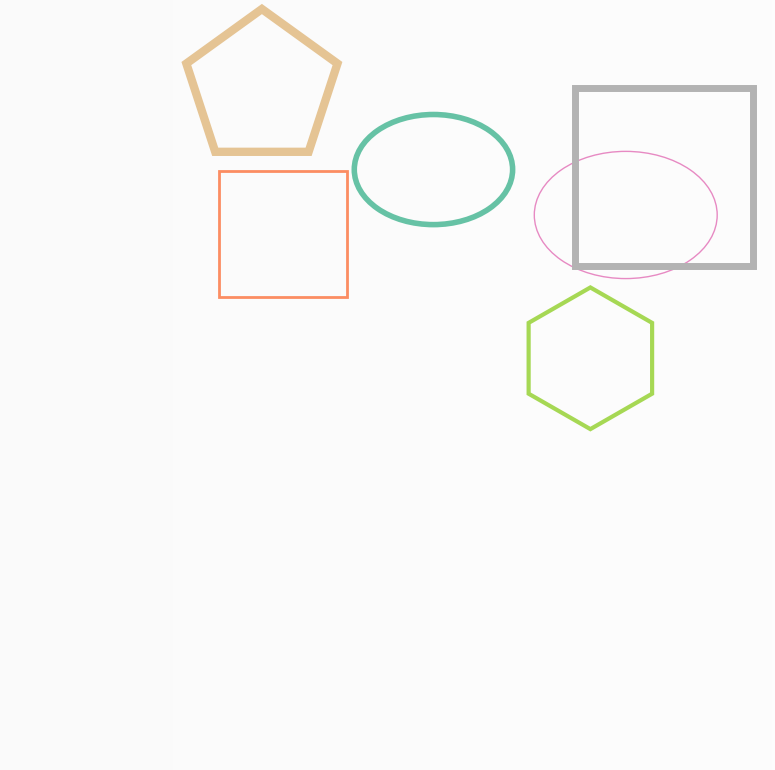[{"shape": "oval", "thickness": 2, "radius": 0.51, "center": [0.559, 0.78]}, {"shape": "square", "thickness": 1, "radius": 0.41, "center": [0.365, 0.696]}, {"shape": "oval", "thickness": 0.5, "radius": 0.59, "center": [0.807, 0.721]}, {"shape": "hexagon", "thickness": 1.5, "radius": 0.46, "center": [0.762, 0.535]}, {"shape": "pentagon", "thickness": 3, "radius": 0.51, "center": [0.338, 0.886]}, {"shape": "square", "thickness": 2.5, "radius": 0.58, "center": [0.857, 0.77]}]